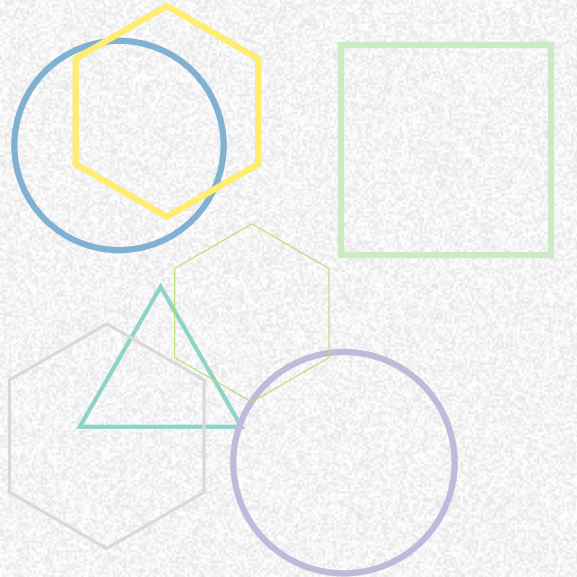[{"shape": "triangle", "thickness": 2, "radius": 0.81, "center": [0.278, 0.341]}, {"shape": "circle", "thickness": 3, "radius": 0.96, "center": [0.596, 0.198]}, {"shape": "circle", "thickness": 3, "radius": 0.91, "center": [0.206, 0.747]}, {"shape": "hexagon", "thickness": 0.5, "radius": 0.77, "center": [0.436, 0.457]}, {"shape": "hexagon", "thickness": 1.5, "radius": 0.97, "center": [0.185, 0.244]}, {"shape": "square", "thickness": 3, "radius": 0.91, "center": [0.773, 0.74]}, {"shape": "hexagon", "thickness": 3, "radius": 0.91, "center": [0.289, 0.806]}]